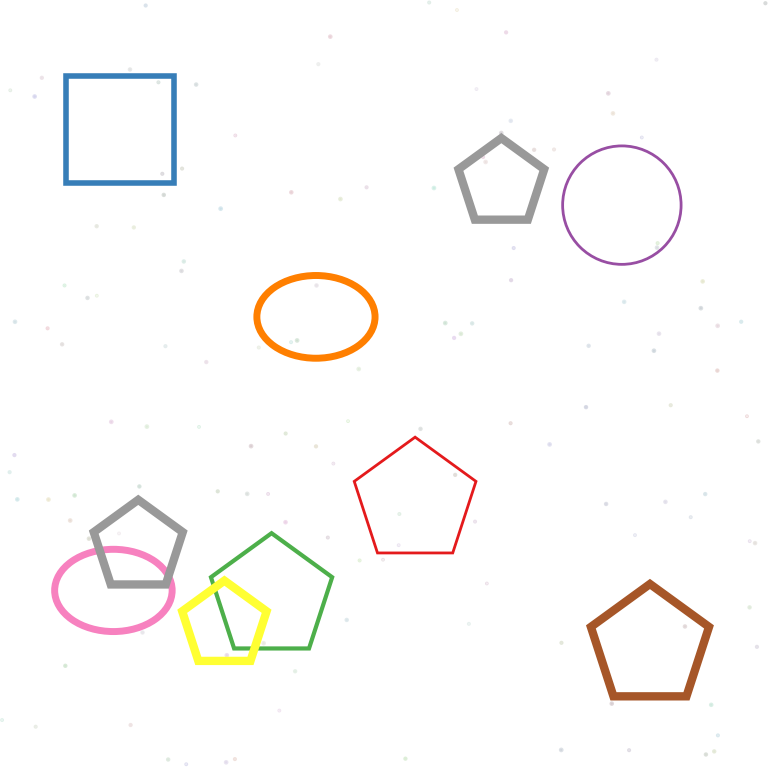[{"shape": "pentagon", "thickness": 1, "radius": 0.42, "center": [0.539, 0.349]}, {"shape": "square", "thickness": 2, "radius": 0.35, "center": [0.156, 0.832]}, {"shape": "pentagon", "thickness": 1.5, "radius": 0.41, "center": [0.353, 0.225]}, {"shape": "circle", "thickness": 1, "radius": 0.38, "center": [0.808, 0.734]}, {"shape": "oval", "thickness": 2.5, "radius": 0.38, "center": [0.41, 0.588]}, {"shape": "pentagon", "thickness": 3, "radius": 0.29, "center": [0.291, 0.188]}, {"shape": "pentagon", "thickness": 3, "radius": 0.4, "center": [0.844, 0.161]}, {"shape": "oval", "thickness": 2.5, "radius": 0.38, "center": [0.147, 0.233]}, {"shape": "pentagon", "thickness": 3, "radius": 0.29, "center": [0.651, 0.762]}, {"shape": "pentagon", "thickness": 3, "radius": 0.3, "center": [0.18, 0.29]}]